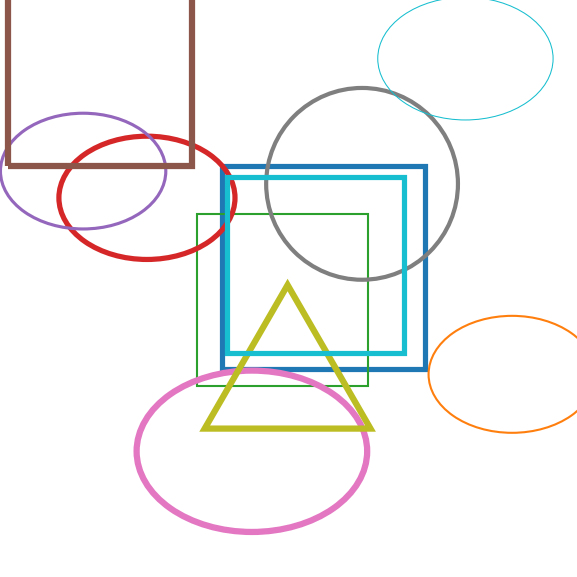[{"shape": "square", "thickness": 2.5, "radius": 0.88, "center": [0.56, 0.535]}, {"shape": "oval", "thickness": 1, "radius": 0.72, "center": [0.887, 0.351]}, {"shape": "square", "thickness": 1, "radius": 0.74, "center": [0.489, 0.48]}, {"shape": "oval", "thickness": 2.5, "radius": 0.76, "center": [0.254, 0.657]}, {"shape": "oval", "thickness": 1.5, "radius": 0.72, "center": [0.144, 0.703]}, {"shape": "square", "thickness": 3, "radius": 0.8, "center": [0.173, 0.871]}, {"shape": "oval", "thickness": 3, "radius": 1.0, "center": [0.436, 0.218]}, {"shape": "circle", "thickness": 2, "radius": 0.83, "center": [0.627, 0.681]}, {"shape": "triangle", "thickness": 3, "radius": 0.83, "center": [0.498, 0.34]}, {"shape": "square", "thickness": 2.5, "radius": 0.76, "center": [0.546, 0.54]}, {"shape": "oval", "thickness": 0.5, "radius": 0.76, "center": [0.806, 0.898]}]